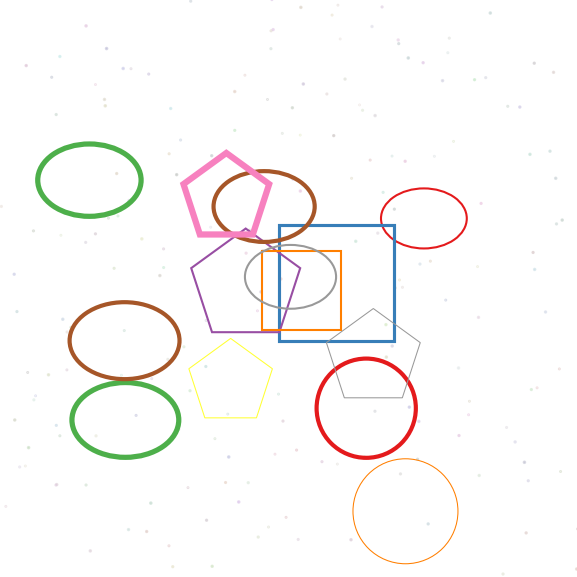[{"shape": "circle", "thickness": 2, "radius": 0.43, "center": [0.634, 0.292]}, {"shape": "oval", "thickness": 1, "radius": 0.37, "center": [0.734, 0.621]}, {"shape": "square", "thickness": 1.5, "radius": 0.5, "center": [0.582, 0.509]}, {"shape": "oval", "thickness": 2.5, "radius": 0.45, "center": [0.155, 0.687]}, {"shape": "oval", "thickness": 2.5, "radius": 0.46, "center": [0.217, 0.272]}, {"shape": "pentagon", "thickness": 1, "radius": 0.5, "center": [0.425, 0.504]}, {"shape": "circle", "thickness": 0.5, "radius": 0.45, "center": [0.702, 0.114]}, {"shape": "square", "thickness": 1, "radius": 0.34, "center": [0.523, 0.496]}, {"shape": "pentagon", "thickness": 0.5, "radius": 0.38, "center": [0.399, 0.337]}, {"shape": "oval", "thickness": 2, "radius": 0.48, "center": [0.216, 0.409]}, {"shape": "oval", "thickness": 2, "radius": 0.44, "center": [0.457, 0.642]}, {"shape": "pentagon", "thickness": 3, "radius": 0.39, "center": [0.392, 0.656]}, {"shape": "pentagon", "thickness": 0.5, "radius": 0.43, "center": [0.646, 0.379]}, {"shape": "oval", "thickness": 1, "radius": 0.39, "center": [0.503, 0.52]}]